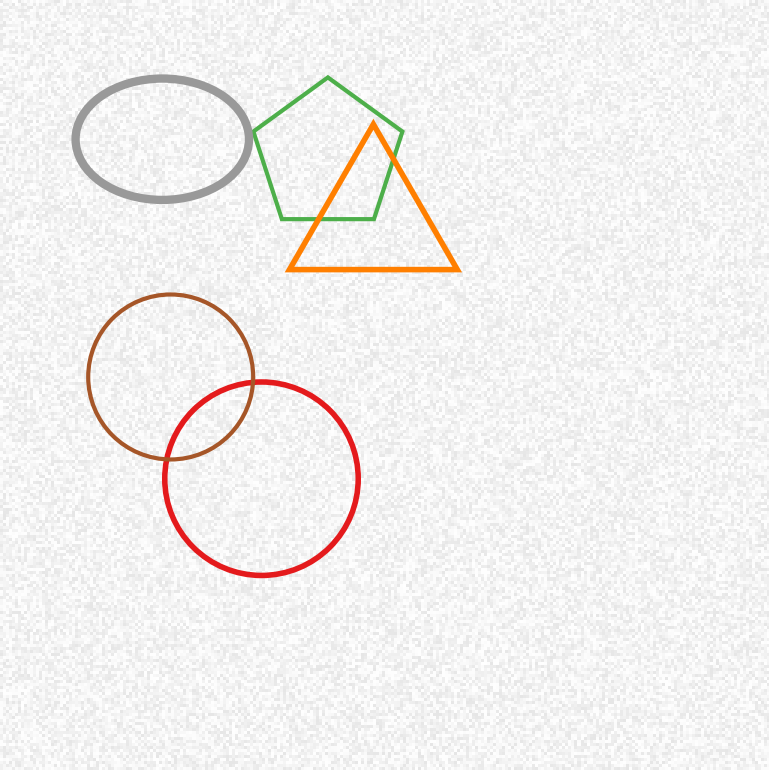[{"shape": "circle", "thickness": 2, "radius": 0.63, "center": [0.34, 0.378]}, {"shape": "pentagon", "thickness": 1.5, "radius": 0.51, "center": [0.426, 0.798]}, {"shape": "triangle", "thickness": 2, "radius": 0.63, "center": [0.485, 0.713]}, {"shape": "circle", "thickness": 1.5, "radius": 0.54, "center": [0.222, 0.51]}, {"shape": "oval", "thickness": 3, "radius": 0.56, "center": [0.211, 0.819]}]